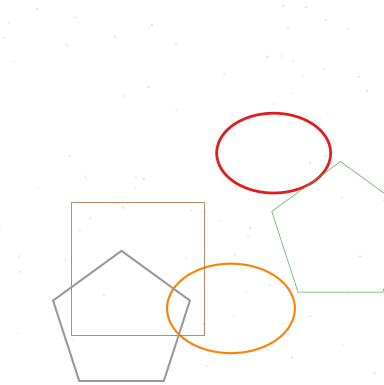[{"shape": "oval", "thickness": 2, "radius": 0.74, "center": [0.711, 0.602]}, {"shape": "pentagon", "thickness": 0.5, "radius": 0.94, "center": [0.884, 0.393]}, {"shape": "oval", "thickness": 1.5, "radius": 0.83, "center": [0.6, 0.199]}, {"shape": "square", "thickness": 0.5, "radius": 0.86, "center": [0.357, 0.302]}, {"shape": "pentagon", "thickness": 1.5, "radius": 0.93, "center": [0.316, 0.162]}]